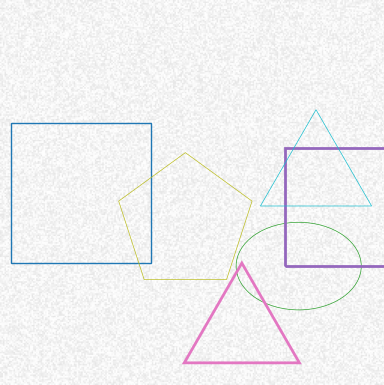[{"shape": "square", "thickness": 1, "radius": 0.91, "center": [0.21, 0.498]}, {"shape": "oval", "thickness": 0.5, "radius": 0.81, "center": [0.776, 0.309]}, {"shape": "square", "thickness": 2, "radius": 0.77, "center": [0.893, 0.463]}, {"shape": "triangle", "thickness": 2, "radius": 0.86, "center": [0.628, 0.144]}, {"shape": "pentagon", "thickness": 0.5, "radius": 0.91, "center": [0.481, 0.421]}, {"shape": "triangle", "thickness": 0.5, "radius": 0.83, "center": [0.821, 0.548]}]